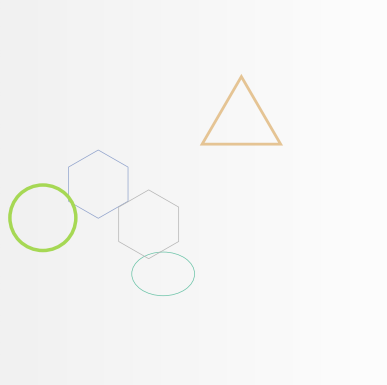[{"shape": "oval", "thickness": 0.5, "radius": 0.41, "center": [0.421, 0.289]}, {"shape": "hexagon", "thickness": 0.5, "radius": 0.44, "center": [0.254, 0.522]}, {"shape": "circle", "thickness": 2.5, "radius": 0.43, "center": [0.111, 0.434]}, {"shape": "triangle", "thickness": 2, "radius": 0.58, "center": [0.623, 0.684]}, {"shape": "hexagon", "thickness": 0.5, "radius": 0.45, "center": [0.384, 0.417]}]